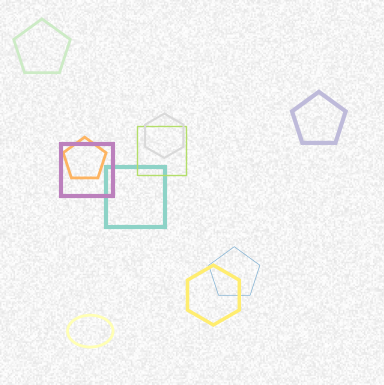[{"shape": "square", "thickness": 3, "radius": 0.39, "center": [0.352, 0.489]}, {"shape": "oval", "thickness": 2, "radius": 0.3, "center": [0.235, 0.14]}, {"shape": "pentagon", "thickness": 3, "radius": 0.37, "center": [0.828, 0.688]}, {"shape": "pentagon", "thickness": 0.5, "radius": 0.35, "center": [0.609, 0.289]}, {"shape": "pentagon", "thickness": 2, "radius": 0.29, "center": [0.22, 0.585]}, {"shape": "square", "thickness": 1, "radius": 0.32, "center": [0.419, 0.609]}, {"shape": "hexagon", "thickness": 1.5, "radius": 0.29, "center": [0.427, 0.647]}, {"shape": "square", "thickness": 3, "radius": 0.33, "center": [0.226, 0.559]}, {"shape": "pentagon", "thickness": 2, "radius": 0.39, "center": [0.109, 0.874]}, {"shape": "hexagon", "thickness": 2.5, "radius": 0.39, "center": [0.554, 0.234]}]